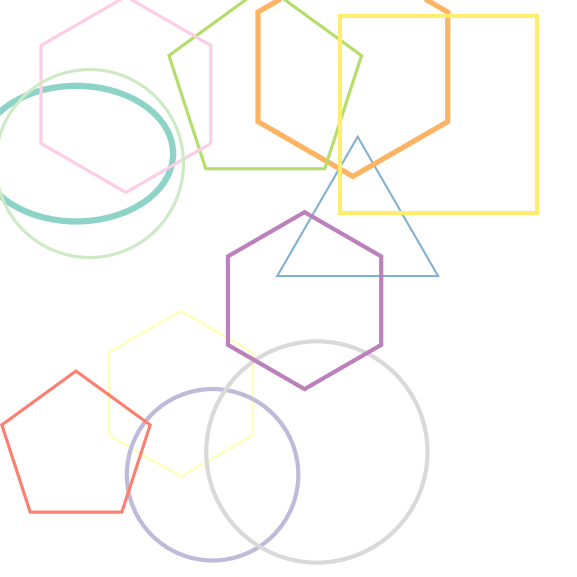[{"shape": "oval", "thickness": 3, "radius": 0.84, "center": [0.132, 0.733]}, {"shape": "hexagon", "thickness": 1, "radius": 0.72, "center": [0.313, 0.317]}, {"shape": "circle", "thickness": 2, "radius": 0.74, "center": [0.368, 0.177]}, {"shape": "pentagon", "thickness": 1.5, "radius": 0.68, "center": [0.132, 0.222]}, {"shape": "triangle", "thickness": 1, "radius": 0.8, "center": [0.619, 0.602]}, {"shape": "hexagon", "thickness": 2.5, "radius": 0.95, "center": [0.611, 0.883]}, {"shape": "pentagon", "thickness": 1.5, "radius": 0.88, "center": [0.459, 0.849]}, {"shape": "hexagon", "thickness": 1.5, "radius": 0.85, "center": [0.218, 0.836]}, {"shape": "circle", "thickness": 2, "radius": 0.96, "center": [0.549, 0.216]}, {"shape": "hexagon", "thickness": 2, "radius": 0.77, "center": [0.527, 0.479]}, {"shape": "circle", "thickness": 1.5, "radius": 0.81, "center": [0.155, 0.716]}, {"shape": "square", "thickness": 2, "radius": 0.85, "center": [0.759, 0.8]}]